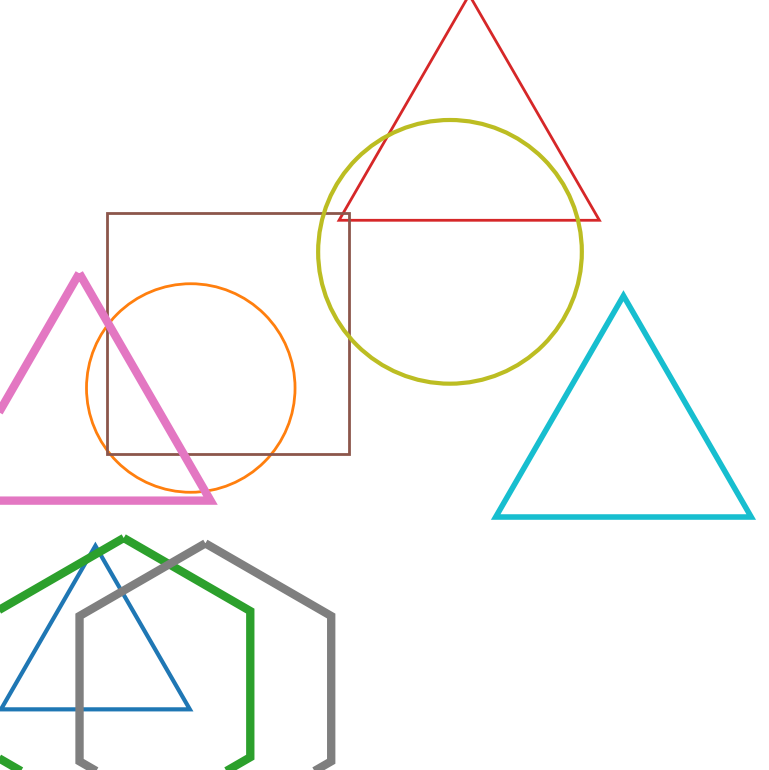[{"shape": "triangle", "thickness": 1.5, "radius": 0.71, "center": [0.124, 0.15]}, {"shape": "circle", "thickness": 1, "radius": 0.68, "center": [0.248, 0.496]}, {"shape": "hexagon", "thickness": 3, "radius": 0.95, "center": [0.161, 0.112]}, {"shape": "triangle", "thickness": 1, "radius": 0.98, "center": [0.609, 0.812]}, {"shape": "square", "thickness": 1, "radius": 0.78, "center": [0.296, 0.567]}, {"shape": "triangle", "thickness": 3, "radius": 0.98, "center": [0.103, 0.448]}, {"shape": "hexagon", "thickness": 3, "radius": 0.94, "center": [0.267, 0.106]}, {"shape": "circle", "thickness": 1.5, "radius": 0.86, "center": [0.584, 0.673]}, {"shape": "triangle", "thickness": 2, "radius": 0.96, "center": [0.81, 0.424]}]